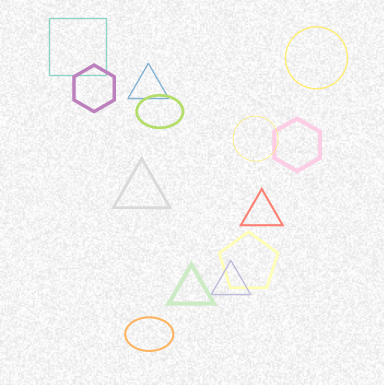[{"shape": "square", "thickness": 1, "radius": 0.37, "center": [0.201, 0.879]}, {"shape": "pentagon", "thickness": 2, "radius": 0.4, "center": [0.646, 0.318]}, {"shape": "triangle", "thickness": 1, "radius": 0.3, "center": [0.6, 0.265]}, {"shape": "triangle", "thickness": 1.5, "radius": 0.31, "center": [0.68, 0.446]}, {"shape": "triangle", "thickness": 1, "radius": 0.31, "center": [0.385, 0.775]}, {"shape": "oval", "thickness": 1.5, "radius": 0.31, "center": [0.388, 0.132]}, {"shape": "oval", "thickness": 2, "radius": 0.3, "center": [0.415, 0.71]}, {"shape": "hexagon", "thickness": 3, "radius": 0.34, "center": [0.772, 0.624]}, {"shape": "triangle", "thickness": 2, "radius": 0.43, "center": [0.368, 0.503]}, {"shape": "hexagon", "thickness": 2.5, "radius": 0.3, "center": [0.244, 0.771]}, {"shape": "triangle", "thickness": 3, "radius": 0.34, "center": [0.497, 0.245]}, {"shape": "circle", "thickness": 0.5, "radius": 0.29, "center": [0.664, 0.64]}, {"shape": "circle", "thickness": 1, "radius": 0.4, "center": [0.822, 0.85]}]